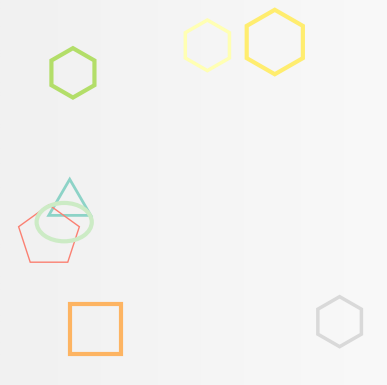[{"shape": "triangle", "thickness": 2, "radius": 0.31, "center": [0.18, 0.472]}, {"shape": "hexagon", "thickness": 2.5, "radius": 0.33, "center": [0.535, 0.882]}, {"shape": "pentagon", "thickness": 1, "radius": 0.41, "center": [0.126, 0.386]}, {"shape": "square", "thickness": 3, "radius": 0.33, "center": [0.247, 0.145]}, {"shape": "hexagon", "thickness": 3, "radius": 0.32, "center": [0.188, 0.811]}, {"shape": "hexagon", "thickness": 2.5, "radius": 0.32, "center": [0.876, 0.164]}, {"shape": "oval", "thickness": 3, "radius": 0.36, "center": [0.166, 0.423]}, {"shape": "hexagon", "thickness": 3, "radius": 0.42, "center": [0.709, 0.891]}]